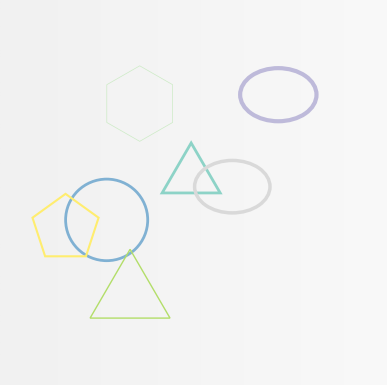[{"shape": "triangle", "thickness": 2, "radius": 0.43, "center": [0.493, 0.542]}, {"shape": "oval", "thickness": 3, "radius": 0.49, "center": [0.718, 0.754]}, {"shape": "circle", "thickness": 2, "radius": 0.53, "center": [0.275, 0.429]}, {"shape": "triangle", "thickness": 1, "radius": 0.6, "center": [0.336, 0.233]}, {"shape": "oval", "thickness": 2.5, "radius": 0.49, "center": [0.599, 0.515]}, {"shape": "hexagon", "thickness": 0.5, "radius": 0.49, "center": [0.361, 0.731]}, {"shape": "pentagon", "thickness": 1.5, "radius": 0.45, "center": [0.169, 0.407]}]